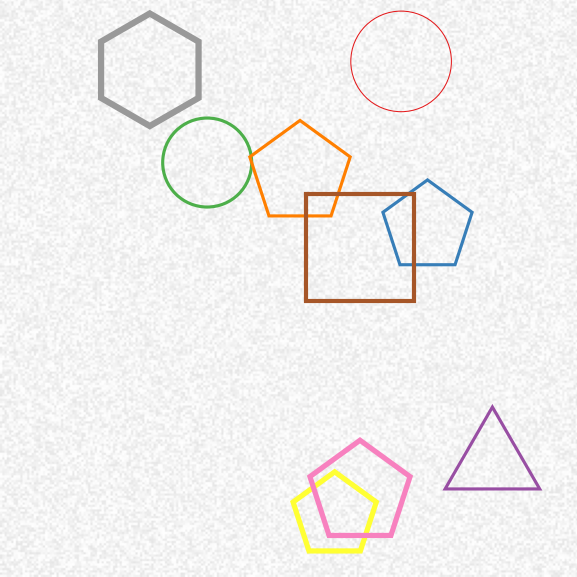[{"shape": "circle", "thickness": 0.5, "radius": 0.44, "center": [0.695, 0.893]}, {"shape": "pentagon", "thickness": 1.5, "radius": 0.41, "center": [0.74, 0.606]}, {"shape": "circle", "thickness": 1.5, "radius": 0.39, "center": [0.359, 0.718]}, {"shape": "triangle", "thickness": 1.5, "radius": 0.47, "center": [0.853, 0.2]}, {"shape": "pentagon", "thickness": 1.5, "radius": 0.46, "center": [0.519, 0.699]}, {"shape": "pentagon", "thickness": 2.5, "radius": 0.38, "center": [0.58, 0.106]}, {"shape": "square", "thickness": 2, "radius": 0.47, "center": [0.624, 0.571]}, {"shape": "pentagon", "thickness": 2.5, "radius": 0.46, "center": [0.623, 0.146]}, {"shape": "hexagon", "thickness": 3, "radius": 0.49, "center": [0.259, 0.878]}]